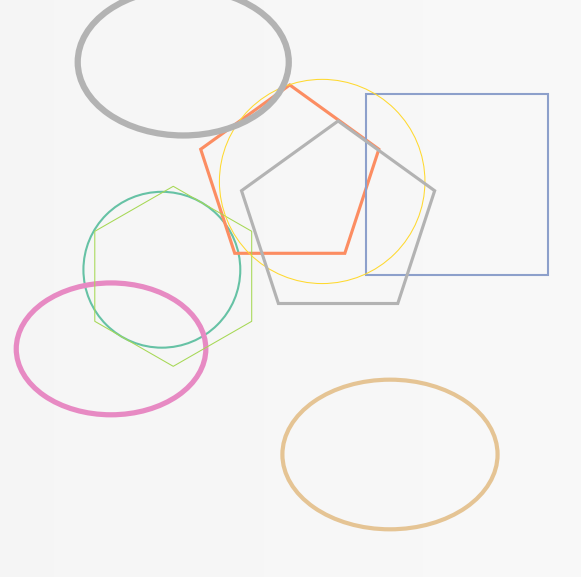[{"shape": "circle", "thickness": 1, "radius": 0.67, "center": [0.278, 0.532]}, {"shape": "pentagon", "thickness": 1.5, "radius": 0.81, "center": [0.499, 0.691]}, {"shape": "square", "thickness": 1, "radius": 0.78, "center": [0.787, 0.68]}, {"shape": "oval", "thickness": 2.5, "radius": 0.82, "center": [0.191, 0.395]}, {"shape": "hexagon", "thickness": 0.5, "radius": 0.78, "center": [0.298, 0.521]}, {"shape": "circle", "thickness": 0.5, "radius": 0.88, "center": [0.554, 0.685]}, {"shape": "oval", "thickness": 2, "radius": 0.93, "center": [0.671, 0.212]}, {"shape": "oval", "thickness": 3, "radius": 0.91, "center": [0.315, 0.892]}, {"shape": "pentagon", "thickness": 1.5, "radius": 0.87, "center": [0.582, 0.615]}]